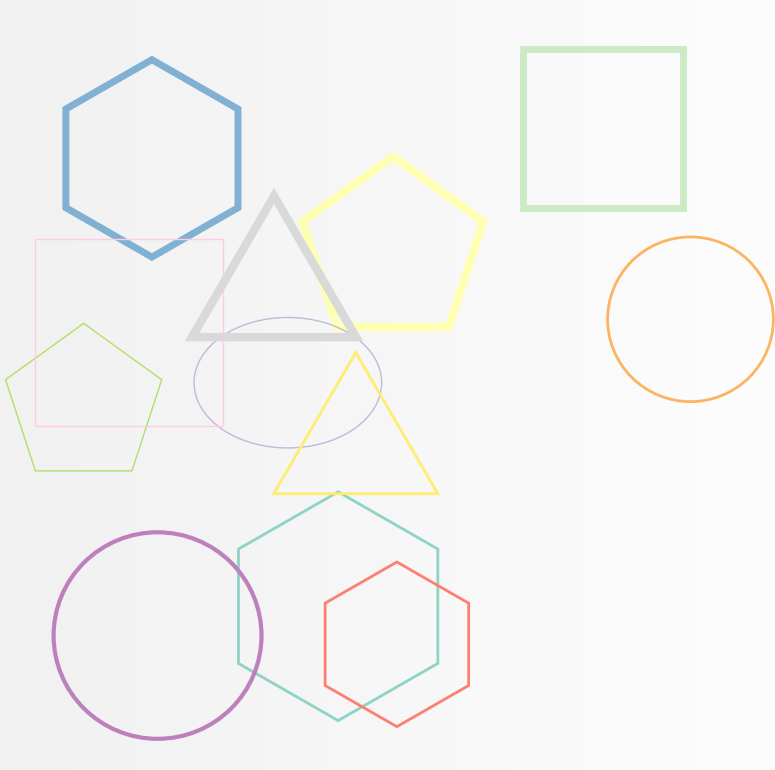[{"shape": "hexagon", "thickness": 1, "radius": 0.74, "center": [0.436, 0.213]}, {"shape": "pentagon", "thickness": 3, "radius": 0.61, "center": [0.507, 0.674]}, {"shape": "oval", "thickness": 0.5, "radius": 0.61, "center": [0.371, 0.503]}, {"shape": "hexagon", "thickness": 1, "radius": 0.53, "center": [0.512, 0.163]}, {"shape": "hexagon", "thickness": 2.5, "radius": 0.64, "center": [0.196, 0.794]}, {"shape": "circle", "thickness": 1, "radius": 0.53, "center": [0.891, 0.585]}, {"shape": "pentagon", "thickness": 0.5, "radius": 0.53, "center": [0.108, 0.474]}, {"shape": "square", "thickness": 0.5, "radius": 0.61, "center": [0.166, 0.569]}, {"shape": "triangle", "thickness": 3, "radius": 0.61, "center": [0.354, 0.623]}, {"shape": "circle", "thickness": 1.5, "radius": 0.67, "center": [0.203, 0.175]}, {"shape": "square", "thickness": 2.5, "radius": 0.52, "center": [0.777, 0.833]}, {"shape": "triangle", "thickness": 1, "radius": 0.61, "center": [0.459, 0.42]}]